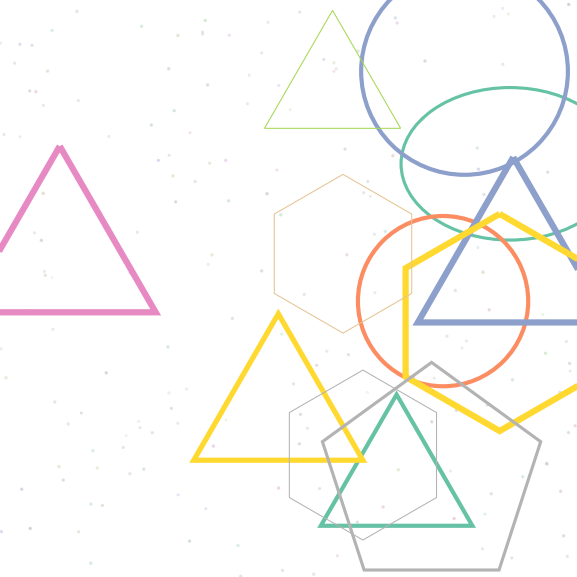[{"shape": "triangle", "thickness": 2, "radius": 0.76, "center": [0.687, 0.164]}, {"shape": "oval", "thickness": 1.5, "radius": 0.94, "center": [0.883, 0.715]}, {"shape": "circle", "thickness": 2, "radius": 0.74, "center": [0.767, 0.478]}, {"shape": "triangle", "thickness": 3, "radius": 0.95, "center": [0.889, 0.536]}, {"shape": "circle", "thickness": 2, "radius": 0.89, "center": [0.804, 0.875]}, {"shape": "triangle", "thickness": 3, "radius": 0.96, "center": [0.103, 0.554]}, {"shape": "triangle", "thickness": 0.5, "radius": 0.68, "center": [0.576, 0.845]}, {"shape": "hexagon", "thickness": 3, "radius": 0.94, "center": [0.865, 0.441]}, {"shape": "triangle", "thickness": 2.5, "radius": 0.85, "center": [0.482, 0.287]}, {"shape": "hexagon", "thickness": 0.5, "radius": 0.69, "center": [0.594, 0.56]}, {"shape": "pentagon", "thickness": 1.5, "radius": 0.99, "center": [0.747, 0.173]}, {"shape": "hexagon", "thickness": 0.5, "radius": 0.74, "center": [0.628, 0.211]}]